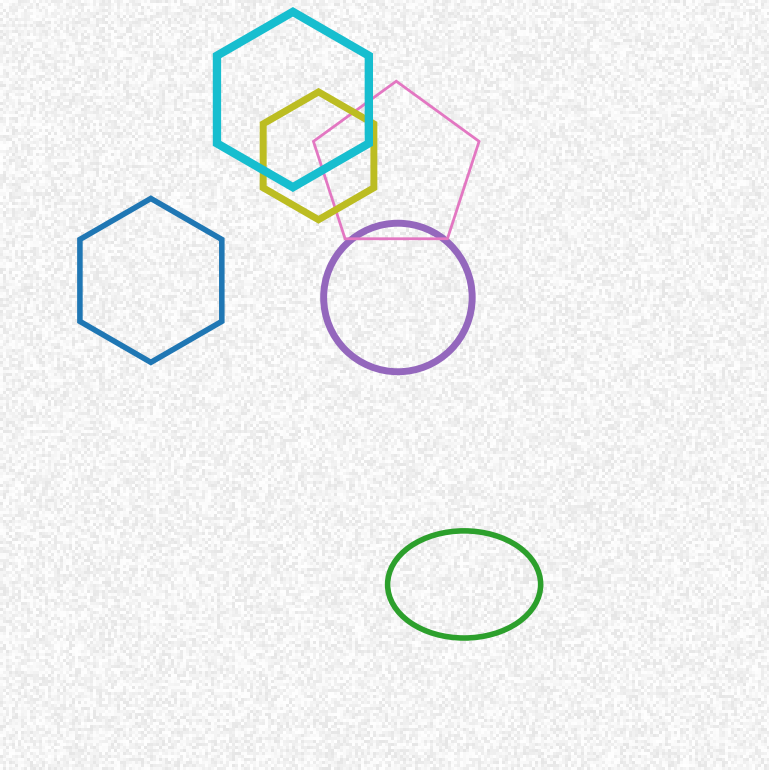[{"shape": "hexagon", "thickness": 2, "radius": 0.53, "center": [0.196, 0.636]}, {"shape": "oval", "thickness": 2, "radius": 0.5, "center": [0.603, 0.241]}, {"shape": "circle", "thickness": 2.5, "radius": 0.48, "center": [0.517, 0.614]}, {"shape": "pentagon", "thickness": 1, "radius": 0.57, "center": [0.515, 0.781]}, {"shape": "hexagon", "thickness": 2.5, "radius": 0.41, "center": [0.414, 0.798]}, {"shape": "hexagon", "thickness": 3, "radius": 0.57, "center": [0.38, 0.871]}]